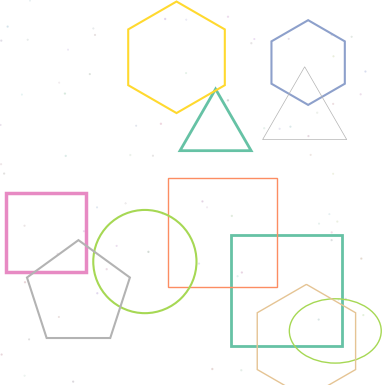[{"shape": "triangle", "thickness": 2, "radius": 0.53, "center": [0.56, 0.662]}, {"shape": "square", "thickness": 2, "radius": 0.72, "center": [0.744, 0.246]}, {"shape": "square", "thickness": 1, "radius": 0.71, "center": [0.578, 0.397]}, {"shape": "hexagon", "thickness": 1.5, "radius": 0.55, "center": [0.8, 0.838]}, {"shape": "square", "thickness": 2.5, "radius": 0.52, "center": [0.12, 0.396]}, {"shape": "circle", "thickness": 1.5, "radius": 0.67, "center": [0.376, 0.321]}, {"shape": "oval", "thickness": 1, "radius": 0.6, "center": [0.871, 0.14]}, {"shape": "hexagon", "thickness": 1.5, "radius": 0.72, "center": [0.458, 0.851]}, {"shape": "hexagon", "thickness": 1, "radius": 0.74, "center": [0.796, 0.114]}, {"shape": "triangle", "thickness": 0.5, "radius": 0.63, "center": [0.791, 0.7]}, {"shape": "pentagon", "thickness": 1.5, "radius": 0.7, "center": [0.204, 0.236]}]